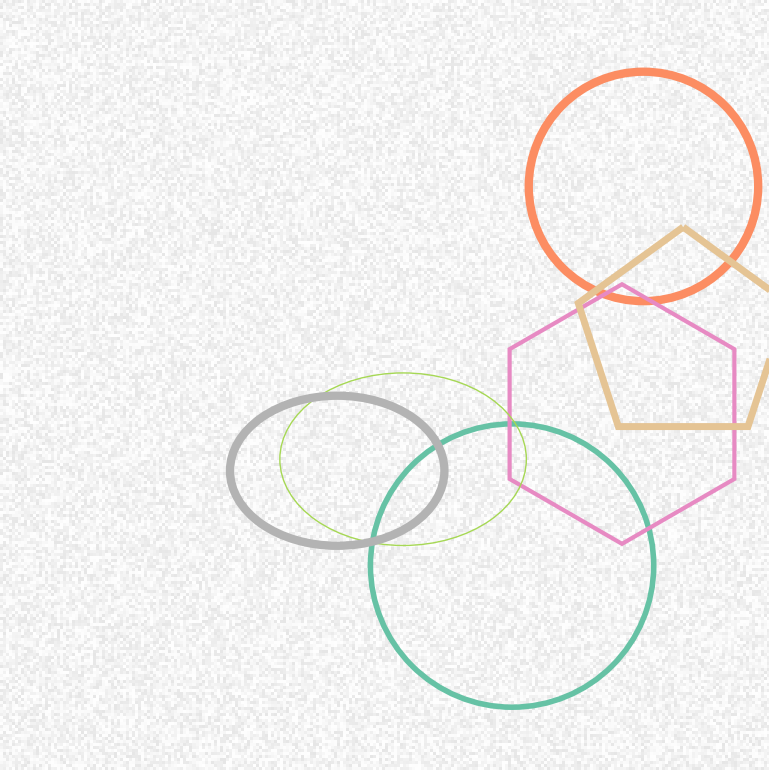[{"shape": "circle", "thickness": 2, "radius": 0.92, "center": [0.665, 0.266]}, {"shape": "circle", "thickness": 3, "radius": 0.74, "center": [0.836, 0.758]}, {"shape": "hexagon", "thickness": 1.5, "radius": 0.84, "center": [0.808, 0.462]}, {"shape": "oval", "thickness": 0.5, "radius": 0.8, "center": [0.523, 0.404]}, {"shape": "pentagon", "thickness": 2.5, "radius": 0.72, "center": [0.887, 0.562]}, {"shape": "oval", "thickness": 3, "radius": 0.7, "center": [0.438, 0.389]}]